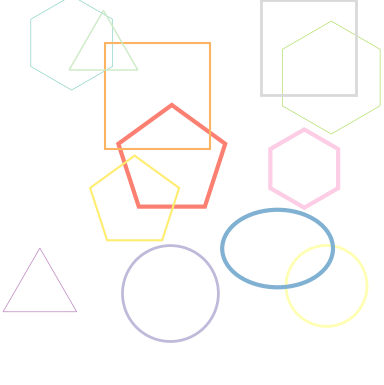[{"shape": "hexagon", "thickness": 0.5, "radius": 0.61, "center": [0.186, 0.889]}, {"shape": "circle", "thickness": 2, "radius": 0.53, "center": [0.848, 0.257]}, {"shape": "circle", "thickness": 2, "radius": 0.62, "center": [0.443, 0.238]}, {"shape": "pentagon", "thickness": 3, "radius": 0.73, "center": [0.446, 0.581]}, {"shape": "oval", "thickness": 3, "radius": 0.72, "center": [0.721, 0.354]}, {"shape": "square", "thickness": 1.5, "radius": 0.68, "center": [0.41, 0.751]}, {"shape": "hexagon", "thickness": 0.5, "radius": 0.73, "center": [0.86, 0.799]}, {"shape": "hexagon", "thickness": 3, "radius": 0.51, "center": [0.79, 0.562]}, {"shape": "square", "thickness": 2, "radius": 0.62, "center": [0.801, 0.877]}, {"shape": "triangle", "thickness": 0.5, "radius": 0.55, "center": [0.104, 0.245]}, {"shape": "triangle", "thickness": 1, "radius": 0.52, "center": [0.269, 0.87]}, {"shape": "pentagon", "thickness": 1.5, "radius": 0.61, "center": [0.35, 0.474]}]